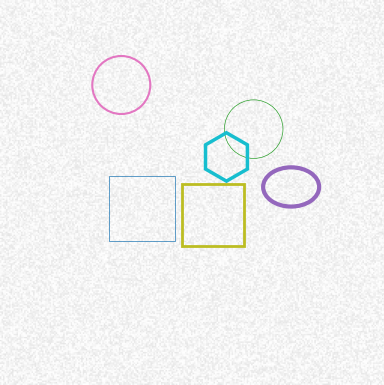[{"shape": "square", "thickness": 0.5, "radius": 0.42, "center": [0.369, 0.459]}, {"shape": "circle", "thickness": 0.5, "radius": 0.38, "center": [0.659, 0.665]}, {"shape": "oval", "thickness": 3, "radius": 0.36, "center": [0.756, 0.514]}, {"shape": "circle", "thickness": 1.5, "radius": 0.38, "center": [0.315, 0.779]}, {"shape": "square", "thickness": 2, "radius": 0.4, "center": [0.554, 0.442]}, {"shape": "hexagon", "thickness": 2.5, "radius": 0.31, "center": [0.588, 0.592]}]